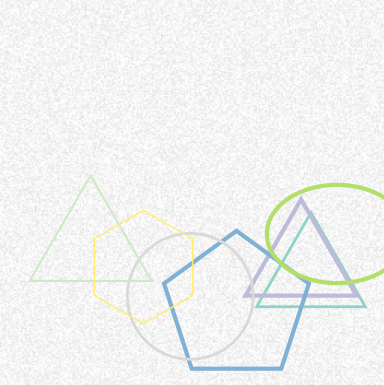[{"shape": "triangle", "thickness": 2, "radius": 0.81, "center": [0.808, 0.285]}, {"shape": "triangle", "thickness": 3, "radius": 0.83, "center": [0.782, 0.315]}, {"shape": "pentagon", "thickness": 3, "radius": 0.99, "center": [0.614, 0.202]}, {"shape": "oval", "thickness": 3, "radius": 0.91, "center": [0.875, 0.392]}, {"shape": "circle", "thickness": 2, "radius": 0.82, "center": [0.494, 0.23]}, {"shape": "triangle", "thickness": 1.5, "radius": 0.91, "center": [0.235, 0.362]}, {"shape": "hexagon", "thickness": 1, "radius": 0.74, "center": [0.373, 0.306]}]